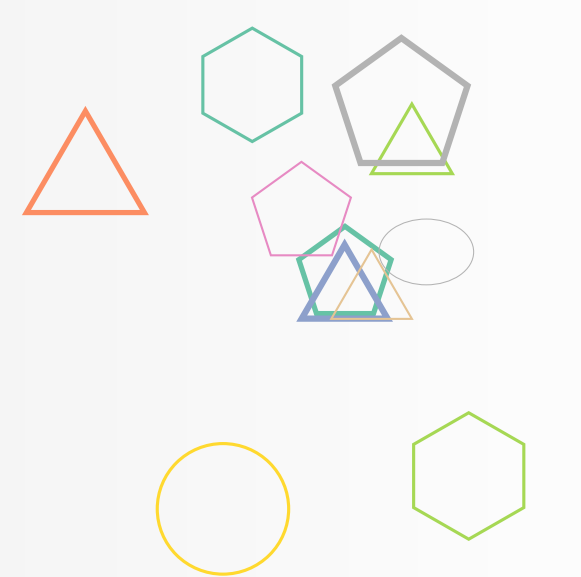[{"shape": "pentagon", "thickness": 2.5, "radius": 0.42, "center": [0.594, 0.524]}, {"shape": "hexagon", "thickness": 1.5, "radius": 0.49, "center": [0.434, 0.852]}, {"shape": "triangle", "thickness": 2.5, "radius": 0.59, "center": [0.147, 0.69]}, {"shape": "triangle", "thickness": 3, "radius": 0.43, "center": [0.593, 0.49]}, {"shape": "pentagon", "thickness": 1, "radius": 0.45, "center": [0.519, 0.629]}, {"shape": "hexagon", "thickness": 1.5, "radius": 0.55, "center": [0.806, 0.175]}, {"shape": "triangle", "thickness": 1.5, "radius": 0.4, "center": [0.709, 0.739]}, {"shape": "circle", "thickness": 1.5, "radius": 0.57, "center": [0.384, 0.118]}, {"shape": "triangle", "thickness": 1, "radius": 0.4, "center": [0.639, 0.487]}, {"shape": "pentagon", "thickness": 3, "radius": 0.6, "center": [0.691, 0.814]}, {"shape": "oval", "thickness": 0.5, "radius": 0.41, "center": [0.734, 0.563]}]